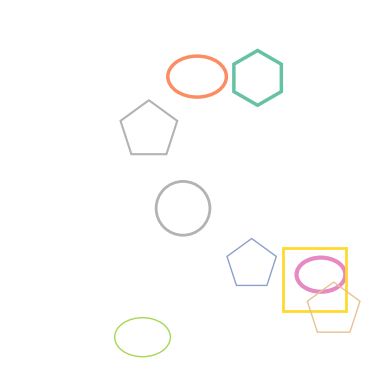[{"shape": "hexagon", "thickness": 2.5, "radius": 0.36, "center": [0.669, 0.798]}, {"shape": "oval", "thickness": 2.5, "radius": 0.38, "center": [0.512, 0.801]}, {"shape": "pentagon", "thickness": 1, "radius": 0.34, "center": [0.654, 0.313]}, {"shape": "oval", "thickness": 3, "radius": 0.32, "center": [0.834, 0.287]}, {"shape": "oval", "thickness": 1, "radius": 0.36, "center": [0.37, 0.124]}, {"shape": "square", "thickness": 2, "radius": 0.41, "center": [0.817, 0.275]}, {"shape": "pentagon", "thickness": 1, "radius": 0.36, "center": [0.867, 0.195]}, {"shape": "circle", "thickness": 2, "radius": 0.35, "center": [0.475, 0.459]}, {"shape": "pentagon", "thickness": 1.5, "radius": 0.39, "center": [0.387, 0.662]}]